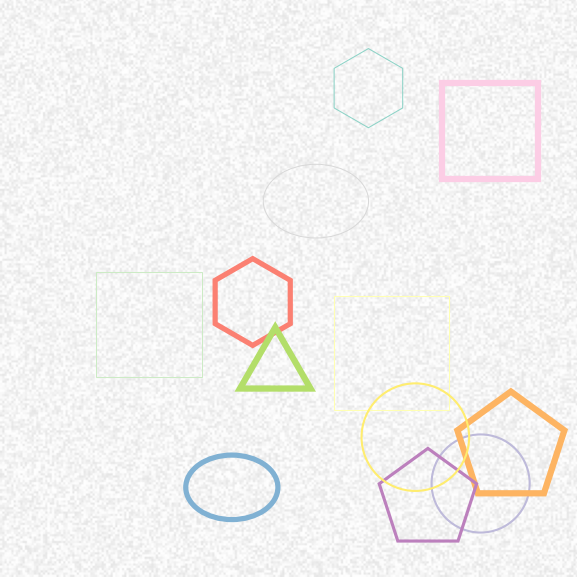[{"shape": "hexagon", "thickness": 0.5, "radius": 0.34, "center": [0.638, 0.846]}, {"shape": "square", "thickness": 0.5, "radius": 0.5, "center": [0.678, 0.388]}, {"shape": "circle", "thickness": 1, "radius": 0.42, "center": [0.832, 0.162]}, {"shape": "hexagon", "thickness": 2.5, "radius": 0.38, "center": [0.438, 0.476]}, {"shape": "oval", "thickness": 2.5, "radius": 0.4, "center": [0.401, 0.155]}, {"shape": "pentagon", "thickness": 3, "radius": 0.49, "center": [0.885, 0.224]}, {"shape": "triangle", "thickness": 3, "radius": 0.35, "center": [0.477, 0.362]}, {"shape": "square", "thickness": 3, "radius": 0.42, "center": [0.848, 0.772]}, {"shape": "oval", "thickness": 0.5, "radius": 0.46, "center": [0.547, 0.651]}, {"shape": "pentagon", "thickness": 1.5, "radius": 0.44, "center": [0.741, 0.134]}, {"shape": "square", "thickness": 0.5, "radius": 0.46, "center": [0.258, 0.437]}, {"shape": "circle", "thickness": 1, "radius": 0.47, "center": [0.719, 0.242]}]